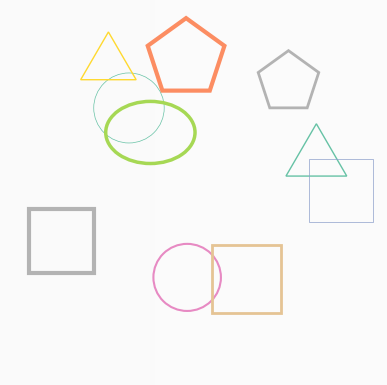[{"shape": "circle", "thickness": 0.5, "radius": 0.45, "center": [0.333, 0.72]}, {"shape": "triangle", "thickness": 1, "radius": 0.45, "center": [0.816, 0.588]}, {"shape": "pentagon", "thickness": 3, "radius": 0.52, "center": [0.48, 0.849]}, {"shape": "square", "thickness": 0.5, "radius": 0.41, "center": [0.881, 0.505]}, {"shape": "circle", "thickness": 1.5, "radius": 0.44, "center": [0.483, 0.279]}, {"shape": "oval", "thickness": 2.5, "radius": 0.58, "center": [0.388, 0.656]}, {"shape": "triangle", "thickness": 1, "radius": 0.41, "center": [0.28, 0.834]}, {"shape": "square", "thickness": 2, "radius": 0.44, "center": [0.636, 0.275]}, {"shape": "pentagon", "thickness": 2, "radius": 0.41, "center": [0.744, 0.786]}, {"shape": "square", "thickness": 3, "radius": 0.41, "center": [0.158, 0.374]}]